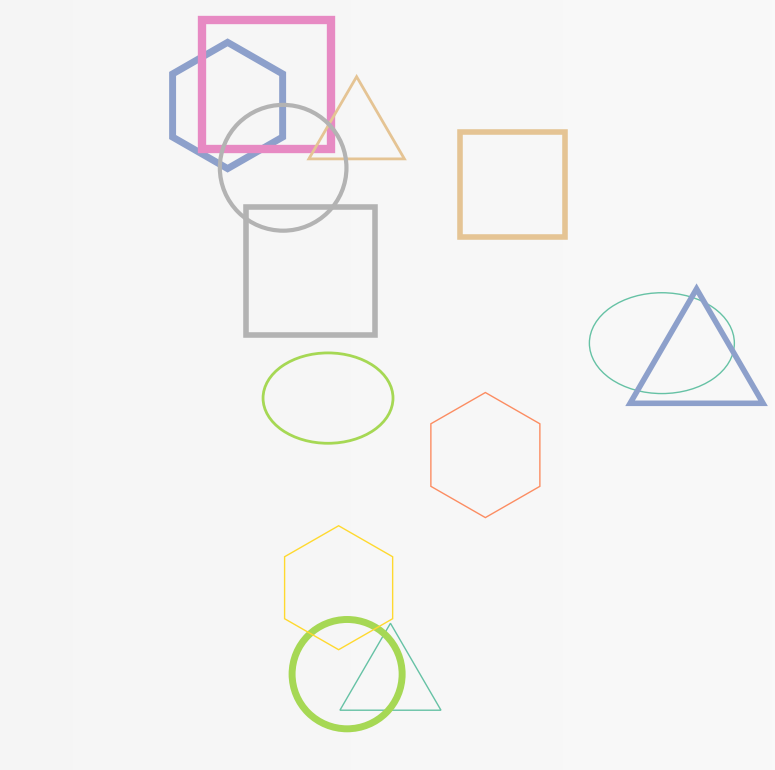[{"shape": "oval", "thickness": 0.5, "radius": 0.47, "center": [0.854, 0.554]}, {"shape": "triangle", "thickness": 0.5, "radius": 0.38, "center": [0.504, 0.115]}, {"shape": "hexagon", "thickness": 0.5, "radius": 0.41, "center": [0.626, 0.409]}, {"shape": "triangle", "thickness": 2, "radius": 0.5, "center": [0.899, 0.526]}, {"shape": "hexagon", "thickness": 2.5, "radius": 0.41, "center": [0.294, 0.863]}, {"shape": "square", "thickness": 3, "radius": 0.42, "center": [0.344, 0.891]}, {"shape": "circle", "thickness": 2.5, "radius": 0.35, "center": [0.448, 0.124]}, {"shape": "oval", "thickness": 1, "radius": 0.42, "center": [0.423, 0.483]}, {"shape": "hexagon", "thickness": 0.5, "radius": 0.4, "center": [0.437, 0.237]}, {"shape": "triangle", "thickness": 1, "radius": 0.36, "center": [0.46, 0.829]}, {"shape": "square", "thickness": 2, "radius": 0.34, "center": [0.661, 0.76]}, {"shape": "square", "thickness": 2, "radius": 0.42, "center": [0.401, 0.648]}, {"shape": "circle", "thickness": 1.5, "radius": 0.41, "center": [0.365, 0.782]}]